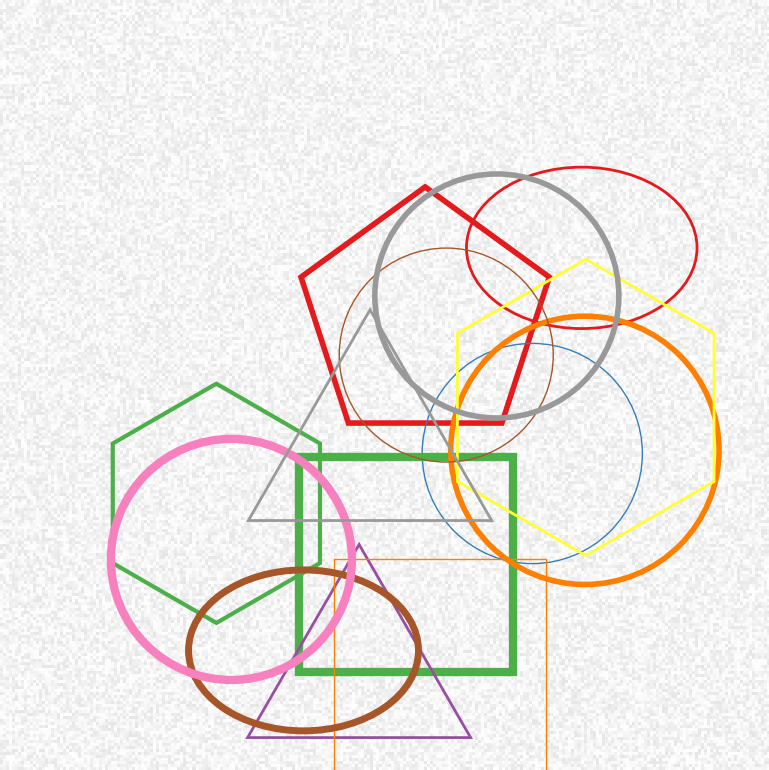[{"shape": "oval", "thickness": 1, "radius": 0.75, "center": [0.756, 0.678]}, {"shape": "pentagon", "thickness": 2, "radius": 0.85, "center": [0.552, 0.588]}, {"shape": "circle", "thickness": 0.5, "radius": 0.71, "center": [0.691, 0.411]}, {"shape": "square", "thickness": 3, "radius": 0.7, "center": [0.527, 0.267]}, {"shape": "hexagon", "thickness": 1.5, "radius": 0.78, "center": [0.281, 0.346]}, {"shape": "triangle", "thickness": 1, "radius": 0.84, "center": [0.466, 0.126]}, {"shape": "circle", "thickness": 2, "radius": 0.87, "center": [0.76, 0.415]}, {"shape": "square", "thickness": 0.5, "radius": 0.69, "center": [0.571, 0.136]}, {"shape": "hexagon", "thickness": 1, "radius": 0.96, "center": [0.761, 0.471]}, {"shape": "oval", "thickness": 2.5, "radius": 0.75, "center": [0.394, 0.155]}, {"shape": "circle", "thickness": 0.5, "radius": 0.69, "center": [0.58, 0.539]}, {"shape": "circle", "thickness": 3, "radius": 0.78, "center": [0.301, 0.273]}, {"shape": "circle", "thickness": 2, "radius": 0.79, "center": [0.645, 0.616]}, {"shape": "triangle", "thickness": 1, "radius": 0.91, "center": [0.481, 0.415]}]